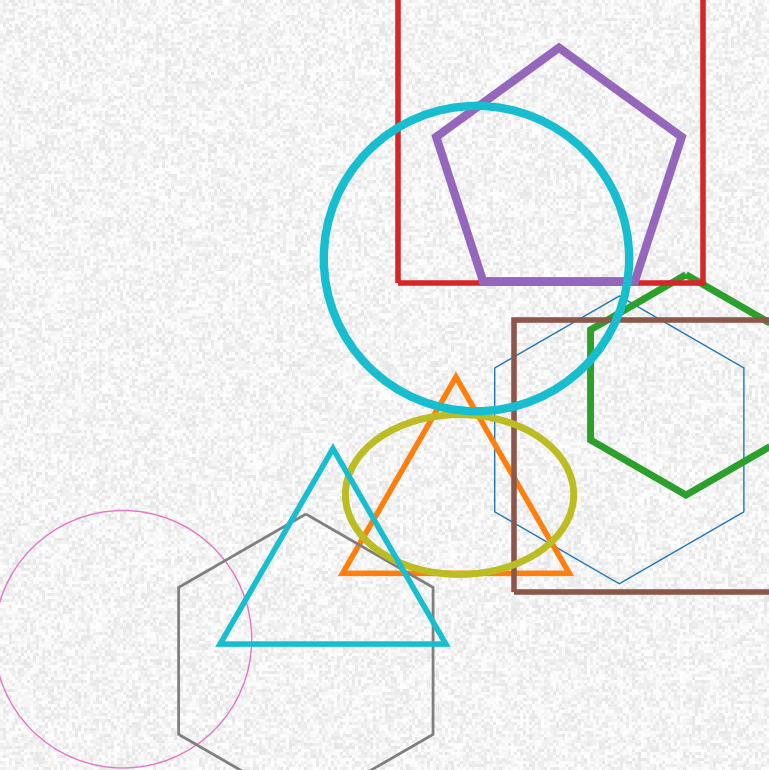[{"shape": "hexagon", "thickness": 0.5, "radius": 0.93, "center": [0.804, 0.429]}, {"shape": "triangle", "thickness": 2, "radius": 0.85, "center": [0.592, 0.34]}, {"shape": "hexagon", "thickness": 2.5, "radius": 0.72, "center": [0.891, 0.5]}, {"shape": "square", "thickness": 2, "radius": 0.99, "center": [0.715, 0.83]}, {"shape": "pentagon", "thickness": 3, "radius": 0.84, "center": [0.726, 0.77]}, {"shape": "square", "thickness": 2, "radius": 0.88, "center": [0.844, 0.408]}, {"shape": "circle", "thickness": 0.5, "radius": 0.84, "center": [0.16, 0.17]}, {"shape": "hexagon", "thickness": 1, "radius": 0.95, "center": [0.397, 0.142]}, {"shape": "oval", "thickness": 2.5, "radius": 0.74, "center": [0.597, 0.358]}, {"shape": "triangle", "thickness": 2, "radius": 0.85, "center": [0.432, 0.248]}, {"shape": "circle", "thickness": 3, "radius": 0.99, "center": [0.619, 0.664]}]